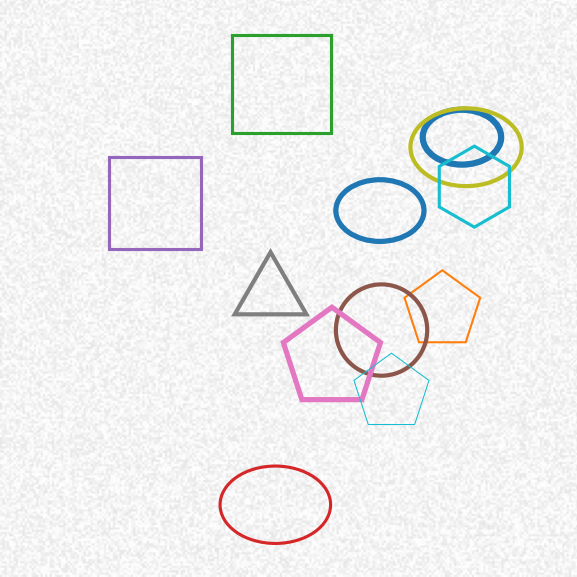[{"shape": "oval", "thickness": 3, "radius": 0.34, "center": [0.8, 0.762]}, {"shape": "oval", "thickness": 2.5, "radius": 0.38, "center": [0.658, 0.635]}, {"shape": "pentagon", "thickness": 1, "radius": 0.34, "center": [0.766, 0.462]}, {"shape": "square", "thickness": 1.5, "radius": 0.43, "center": [0.487, 0.854]}, {"shape": "oval", "thickness": 1.5, "radius": 0.48, "center": [0.477, 0.125]}, {"shape": "square", "thickness": 1.5, "radius": 0.4, "center": [0.268, 0.648]}, {"shape": "circle", "thickness": 2, "radius": 0.4, "center": [0.661, 0.428]}, {"shape": "pentagon", "thickness": 2.5, "radius": 0.44, "center": [0.575, 0.379]}, {"shape": "triangle", "thickness": 2, "radius": 0.36, "center": [0.469, 0.491]}, {"shape": "oval", "thickness": 2, "radius": 0.48, "center": [0.807, 0.744]}, {"shape": "hexagon", "thickness": 1.5, "radius": 0.35, "center": [0.821, 0.676]}, {"shape": "pentagon", "thickness": 0.5, "radius": 0.34, "center": [0.678, 0.319]}]